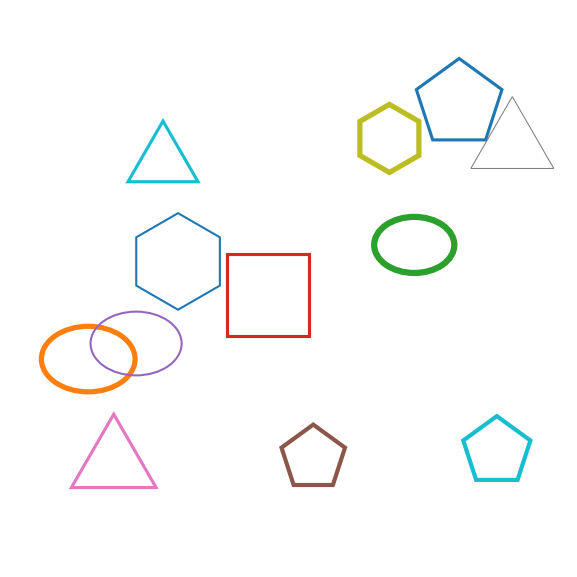[{"shape": "pentagon", "thickness": 1.5, "radius": 0.39, "center": [0.795, 0.82]}, {"shape": "hexagon", "thickness": 1, "radius": 0.42, "center": [0.308, 0.546]}, {"shape": "oval", "thickness": 2.5, "radius": 0.41, "center": [0.153, 0.377]}, {"shape": "oval", "thickness": 3, "radius": 0.35, "center": [0.717, 0.575]}, {"shape": "square", "thickness": 1.5, "radius": 0.36, "center": [0.465, 0.488]}, {"shape": "oval", "thickness": 1, "radius": 0.39, "center": [0.236, 0.404]}, {"shape": "pentagon", "thickness": 2, "radius": 0.29, "center": [0.542, 0.206]}, {"shape": "triangle", "thickness": 1.5, "radius": 0.42, "center": [0.197, 0.197]}, {"shape": "triangle", "thickness": 0.5, "radius": 0.41, "center": [0.887, 0.749]}, {"shape": "hexagon", "thickness": 2.5, "radius": 0.29, "center": [0.674, 0.759]}, {"shape": "pentagon", "thickness": 2, "radius": 0.31, "center": [0.86, 0.218]}, {"shape": "triangle", "thickness": 1.5, "radius": 0.35, "center": [0.282, 0.719]}]